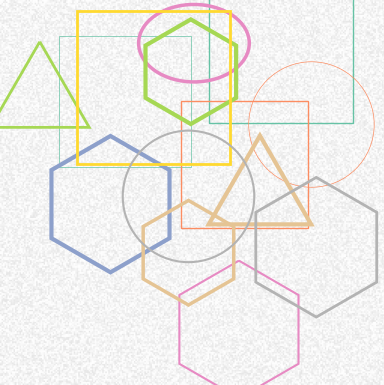[{"shape": "square", "thickness": 1, "radius": 0.93, "center": [0.73, 0.866]}, {"shape": "square", "thickness": 0.5, "radius": 0.86, "center": [0.326, 0.736]}, {"shape": "square", "thickness": 1, "radius": 0.82, "center": [0.634, 0.573]}, {"shape": "circle", "thickness": 0.5, "radius": 0.82, "center": [0.809, 0.677]}, {"shape": "hexagon", "thickness": 3, "radius": 0.89, "center": [0.287, 0.47]}, {"shape": "oval", "thickness": 2.5, "radius": 0.72, "center": [0.504, 0.888]}, {"shape": "hexagon", "thickness": 1.5, "radius": 0.89, "center": [0.621, 0.144]}, {"shape": "hexagon", "thickness": 3, "radius": 0.68, "center": [0.496, 0.814]}, {"shape": "triangle", "thickness": 2, "radius": 0.74, "center": [0.103, 0.743]}, {"shape": "square", "thickness": 2, "radius": 0.99, "center": [0.398, 0.772]}, {"shape": "triangle", "thickness": 3, "radius": 0.77, "center": [0.675, 0.494]}, {"shape": "hexagon", "thickness": 2.5, "radius": 0.68, "center": [0.489, 0.344]}, {"shape": "circle", "thickness": 1.5, "radius": 0.85, "center": [0.49, 0.49]}, {"shape": "hexagon", "thickness": 2, "radius": 0.91, "center": [0.821, 0.358]}]